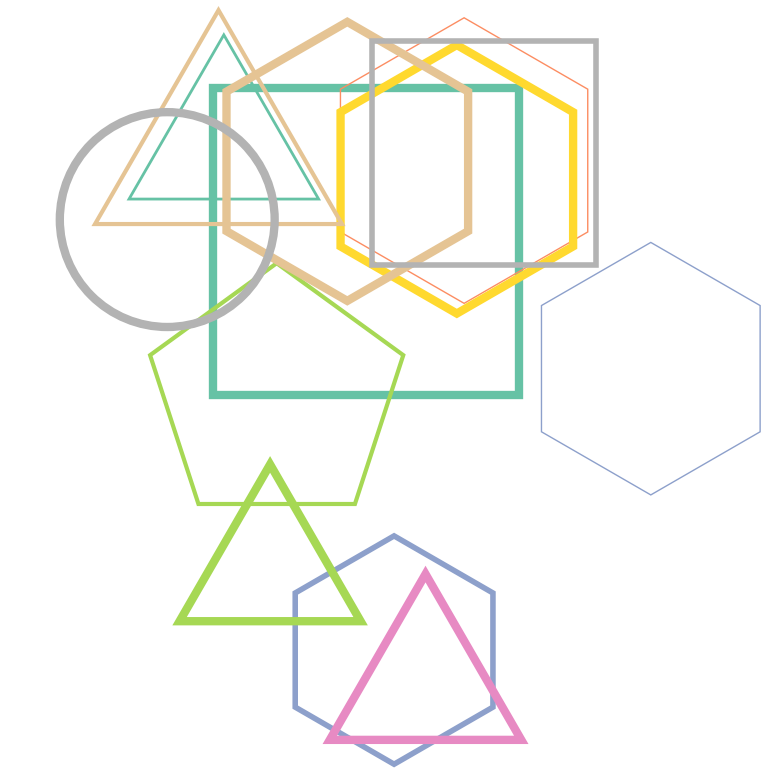[{"shape": "square", "thickness": 3, "radius": 1.0, "center": [0.475, 0.687]}, {"shape": "triangle", "thickness": 1, "radius": 0.71, "center": [0.291, 0.813]}, {"shape": "hexagon", "thickness": 0.5, "radius": 0.93, "center": [0.603, 0.791]}, {"shape": "hexagon", "thickness": 2, "radius": 0.74, "center": [0.512, 0.156]}, {"shape": "hexagon", "thickness": 0.5, "radius": 0.82, "center": [0.845, 0.521]}, {"shape": "triangle", "thickness": 3, "radius": 0.72, "center": [0.553, 0.111]}, {"shape": "triangle", "thickness": 3, "radius": 0.68, "center": [0.351, 0.261]}, {"shape": "pentagon", "thickness": 1.5, "radius": 0.86, "center": [0.359, 0.485]}, {"shape": "hexagon", "thickness": 3, "radius": 0.87, "center": [0.593, 0.767]}, {"shape": "hexagon", "thickness": 3, "radius": 0.91, "center": [0.451, 0.79]}, {"shape": "triangle", "thickness": 1.5, "radius": 0.93, "center": [0.284, 0.802]}, {"shape": "circle", "thickness": 3, "radius": 0.7, "center": [0.217, 0.715]}, {"shape": "square", "thickness": 2, "radius": 0.73, "center": [0.628, 0.801]}]